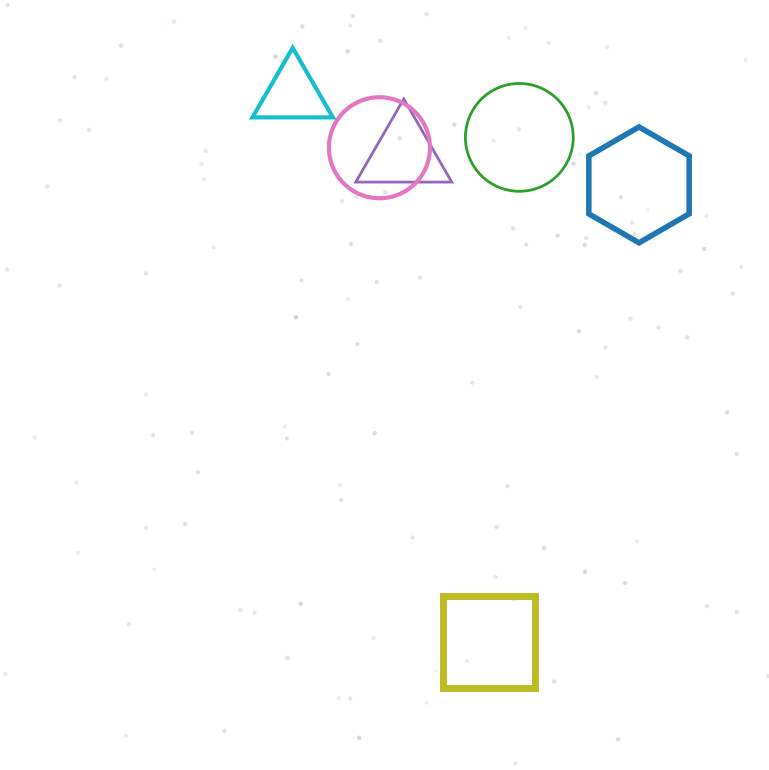[{"shape": "hexagon", "thickness": 2, "radius": 0.38, "center": [0.83, 0.76]}, {"shape": "circle", "thickness": 1, "radius": 0.35, "center": [0.674, 0.822]}, {"shape": "triangle", "thickness": 1, "radius": 0.36, "center": [0.524, 0.8]}, {"shape": "circle", "thickness": 1.5, "radius": 0.33, "center": [0.493, 0.808]}, {"shape": "square", "thickness": 2.5, "radius": 0.3, "center": [0.635, 0.166]}, {"shape": "triangle", "thickness": 1.5, "radius": 0.3, "center": [0.38, 0.878]}]